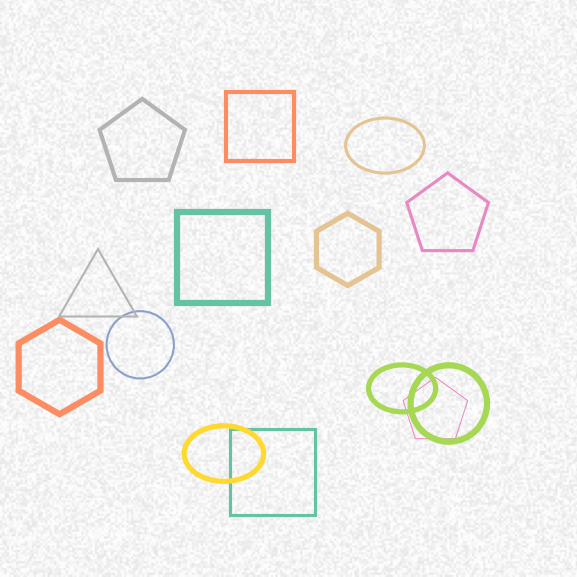[{"shape": "square", "thickness": 3, "radius": 0.39, "center": [0.385, 0.553]}, {"shape": "square", "thickness": 1.5, "radius": 0.37, "center": [0.472, 0.182]}, {"shape": "hexagon", "thickness": 3, "radius": 0.41, "center": [0.103, 0.364]}, {"shape": "square", "thickness": 2, "radius": 0.3, "center": [0.45, 0.78]}, {"shape": "circle", "thickness": 1, "radius": 0.29, "center": [0.243, 0.402]}, {"shape": "pentagon", "thickness": 0.5, "radius": 0.29, "center": [0.754, 0.287]}, {"shape": "pentagon", "thickness": 1.5, "radius": 0.37, "center": [0.775, 0.625]}, {"shape": "oval", "thickness": 2.5, "radius": 0.29, "center": [0.696, 0.327]}, {"shape": "circle", "thickness": 3, "radius": 0.33, "center": [0.777, 0.3]}, {"shape": "oval", "thickness": 2.5, "radius": 0.34, "center": [0.388, 0.214]}, {"shape": "hexagon", "thickness": 2.5, "radius": 0.31, "center": [0.602, 0.567]}, {"shape": "oval", "thickness": 1.5, "radius": 0.34, "center": [0.667, 0.747]}, {"shape": "triangle", "thickness": 1, "radius": 0.39, "center": [0.17, 0.49]}, {"shape": "pentagon", "thickness": 2, "radius": 0.39, "center": [0.246, 0.75]}]